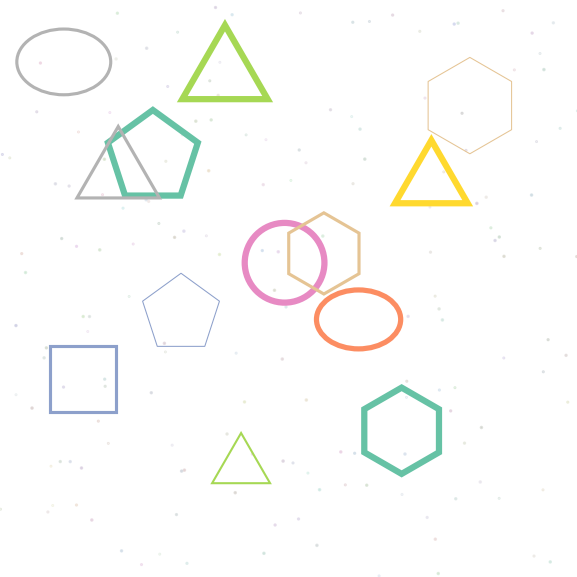[{"shape": "pentagon", "thickness": 3, "radius": 0.41, "center": [0.265, 0.727]}, {"shape": "hexagon", "thickness": 3, "radius": 0.37, "center": [0.695, 0.253]}, {"shape": "oval", "thickness": 2.5, "radius": 0.36, "center": [0.621, 0.446]}, {"shape": "square", "thickness": 1.5, "radius": 0.29, "center": [0.144, 0.343]}, {"shape": "pentagon", "thickness": 0.5, "radius": 0.35, "center": [0.313, 0.456]}, {"shape": "circle", "thickness": 3, "radius": 0.35, "center": [0.493, 0.544]}, {"shape": "triangle", "thickness": 3, "radius": 0.43, "center": [0.39, 0.87]}, {"shape": "triangle", "thickness": 1, "radius": 0.29, "center": [0.417, 0.191]}, {"shape": "triangle", "thickness": 3, "radius": 0.36, "center": [0.747, 0.684]}, {"shape": "hexagon", "thickness": 0.5, "radius": 0.42, "center": [0.814, 0.816]}, {"shape": "hexagon", "thickness": 1.5, "radius": 0.35, "center": [0.561, 0.56]}, {"shape": "oval", "thickness": 1.5, "radius": 0.41, "center": [0.11, 0.892]}, {"shape": "triangle", "thickness": 1.5, "radius": 0.41, "center": [0.205, 0.698]}]